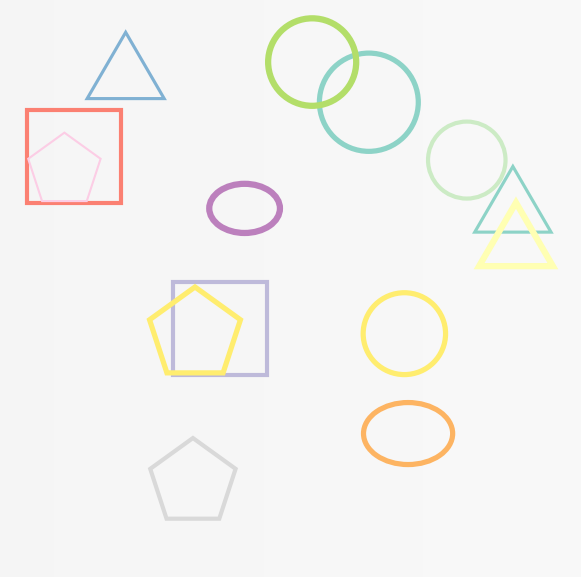[{"shape": "triangle", "thickness": 1.5, "radius": 0.38, "center": [0.882, 0.635]}, {"shape": "circle", "thickness": 2.5, "radius": 0.43, "center": [0.635, 0.822]}, {"shape": "triangle", "thickness": 3, "radius": 0.37, "center": [0.888, 0.575]}, {"shape": "square", "thickness": 2, "radius": 0.4, "center": [0.378, 0.43]}, {"shape": "square", "thickness": 2, "radius": 0.4, "center": [0.127, 0.727]}, {"shape": "triangle", "thickness": 1.5, "radius": 0.38, "center": [0.216, 0.867]}, {"shape": "oval", "thickness": 2.5, "radius": 0.38, "center": [0.702, 0.248]}, {"shape": "circle", "thickness": 3, "radius": 0.38, "center": [0.537, 0.892]}, {"shape": "pentagon", "thickness": 1, "radius": 0.33, "center": [0.111, 0.704]}, {"shape": "pentagon", "thickness": 2, "radius": 0.39, "center": [0.332, 0.163]}, {"shape": "oval", "thickness": 3, "radius": 0.3, "center": [0.421, 0.638]}, {"shape": "circle", "thickness": 2, "radius": 0.33, "center": [0.803, 0.722]}, {"shape": "pentagon", "thickness": 2.5, "radius": 0.41, "center": [0.335, 0.42]}, {"shape": "circle", "thickness": 2.5, "radius": 0.35, "center": [0.696, 0.421]}]